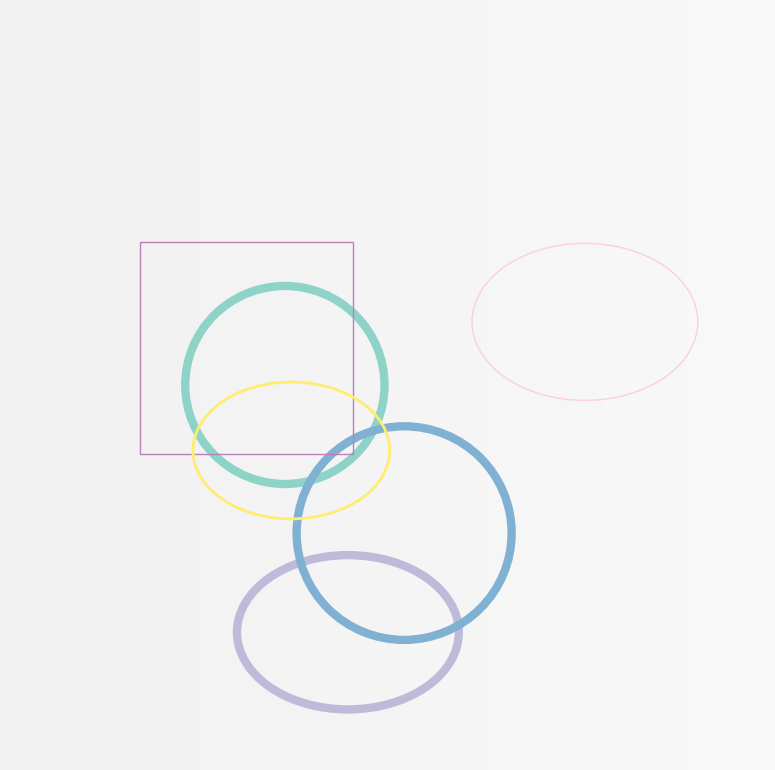[{"shape": "circle", "thickness": 3, "radius": 0.64, "center": [0.368, 0.5]}, {"shape": "oval", "thickness": 3, "radius": 0.72, "center": [0.449, 0.179]}, {"shape": "circle", "thickness": 3, "radius": 0.69, "center": [0.521, 0.308]}, {"shape": "oval", "thickness": 0.5, "radius": 0.73, "center": [0.755, 0.582]}, {"shape": "square", "thickness": 0.5, "radius": 0.69, "center": [0.318, 0.548]}, {"shape": "oval", "thickness": 1, "radius": 0.63, "center": [0.376, 0.415]}]